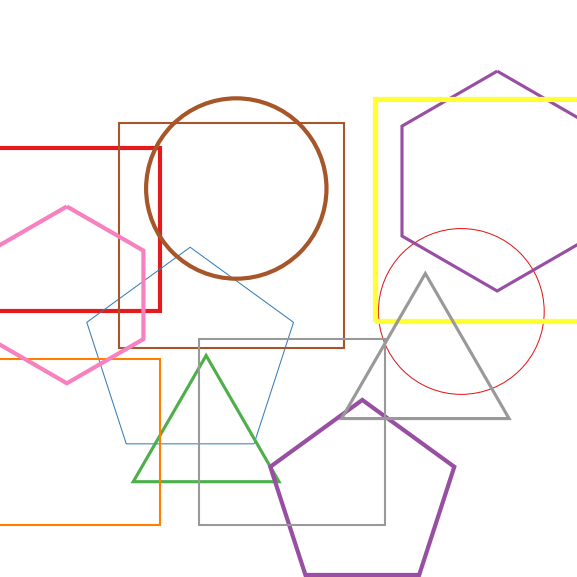[{"shape": "circle", "thickness": 0.5, "radius": 0.72, "center": [0.799, 0.46]}, {"shape": "square", "thickness": 2, "radius": 0.71, "center": [0.136, 0.602]}, {"shape": "pentagon", "thickness": 0.5, "radius": 0.94, "center": [0.329, 0.383]}, {"shape": "triangle", "thickness": 1.5, "radius": 0.73, "center": [0.357, 0.238]}, {"shape": "pentagon", "thickness": 2, "radius": 0.84, "center": [0.627, 0.139]}, {"shape": "hexagon", "thickness": 1.5, "radius": 0.95, "center": [0.861, 0.686]}, {"shape": "square", "thickness": 1, "radius": 0.72, "center": [0.134, 0.234]}, {"shape": "square", "thickness": 2.5, "radius": 0.96, "center": [0.842, 0.636]}, {"shape": "square", "thickness": 1, "radius": 0.97, "center": [0.4, 0.592]}, {"shape": "circle", "thickness": 2, "radius": 0.78, "center": [0.409, 0.673]}, {"shape": "hexagon", "thickness": 2, "radius": 0.77, "center": [0.116, 0.489]}, {"shape": "triangle", "thickness": 1.5, "radius": 0.84, "center": [0.737, 0.358]}, {"shape": "square", "thickness": 1, "radius": 0.8, "center": [0.506, 0.251]}]